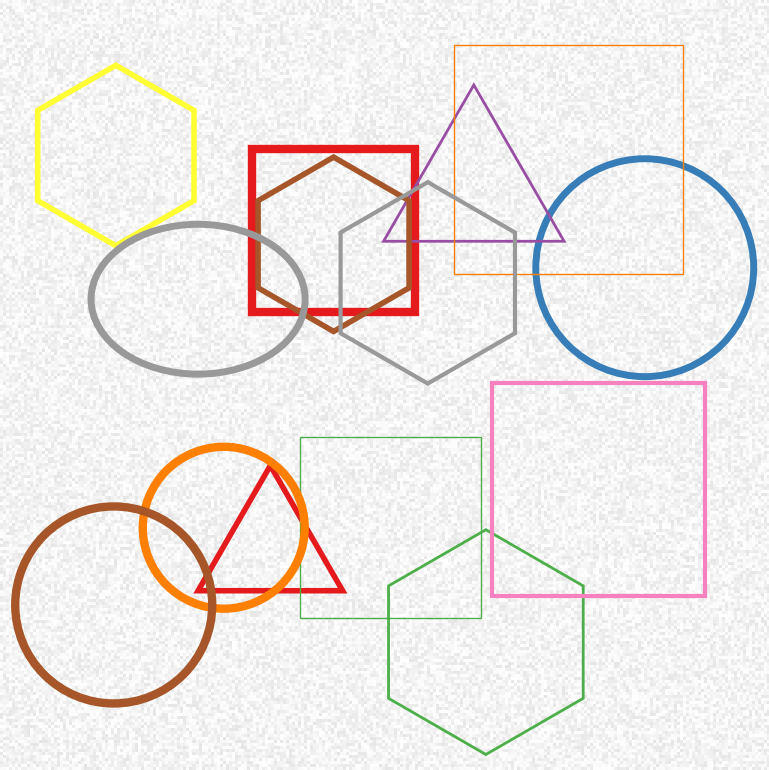[{"shape": "triangle", "thickness": 2, "radius": 0.54, "center": [0.351, 0.287]}, {"shape": "square", "thickness": 3, "radius": 0.53, "center": [0.433, 0.701]}, {"shape": "circle", "thickness": 2.5, "radius": 0.71, "center": [0.837, 0.652]}, {"shape": "hexagon", "thickness": 1, "radius": 0.73, "center": [0.631, 0.166]}, {"shape": "square", "thickness": 0.5, "radius": 0.59, "center": [0.507, 0.315]}, {"shape": "triangle", "thickness": 1, "radius": 0.68, "center": [0.615, 0.754]}, {"shape": "circle", "thickness": 3, "radius": 0.53, "center": [0.291, 0.315]}, {"shape": "square", "thickness": 0.5, "radius": 0.74, "center": [0.738, 0.793]}, {"shape": "hexagon", "thickness": 2, "radius": 0.59, "center": [0.15, 0.798]}, {"shape": "circle", "thickness": 3, "radius": 0.64, "center": [0.148, 0.214]}, {"shape": "hexagon", "thickness": 2, "radius": 0.57, "center": [0.433, 0.683]}, {"shape": "square", "thickness": 1.5, "radius": 0.69, "center": [0.777, 0.364]}, {"shape": "oval", "thickness": 2.5, "radius": 0.7, "center": [0.257, 0.611]}, {"shape": "hexagon", "thickness": 1.5, "radius": 0.65, "center": [0.556, 0.633]}]